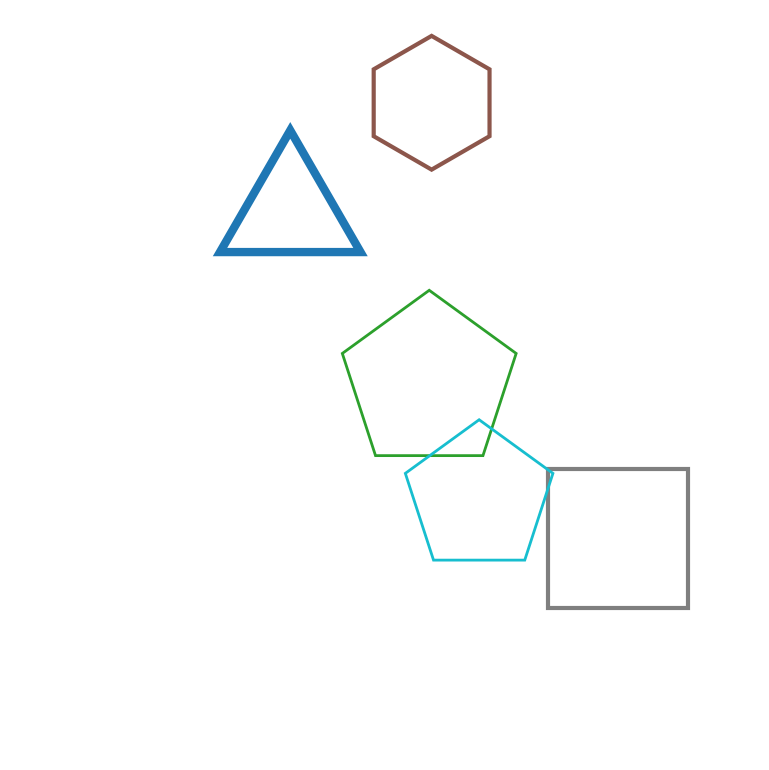[{"shape": "triangle", "thickness": 3, "radius": 0.53, "center": [0.377, 0.725]}, {"shape": "pentagon", "thickness": 1, "radius": 0.59, "center": [0.557, 0.504]}, {"shape": "hexagon", "thickness": 1.5, "radius": 0.43, "center": [0.561, 0.867]}, {"shape": "square", "thickness": 1.5, "radius": 0.45, "center": [0.803, 0.301]}, {"shape": "pentagon", "thickness": 1, "radius": 0.5, "center": [0.622, 0.354]}]